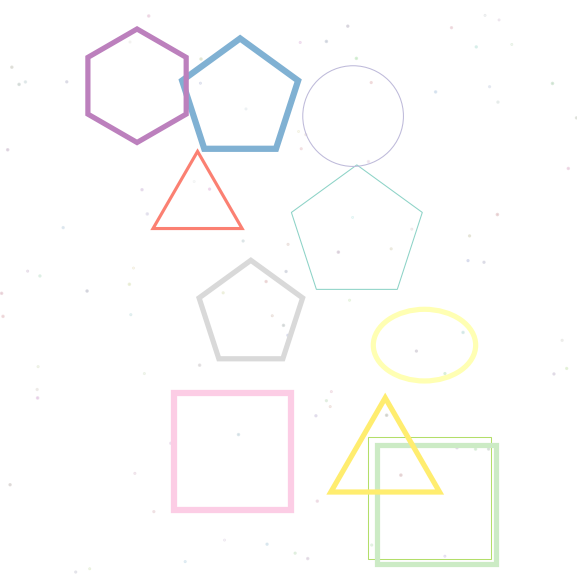[{"shape": "pentagon", "thickness": 0.5, "radius": 0.6, "center": [0.618, 0.594]}, {"shape": "oval", "thickness": 2.5, "radius": 0.44, "center": [0.735, 0.402]}, {"shape": "circle", "thickness": 0.5, "radius": 0.44, "center": [0.611, 0.798]}, {"shape": "triangle", "thickness": 1.5, "radius": 0.45, "center": [0.342, 0.648]}, {"shape": "pentagon", "thickness": 3, "radius": 0.53, "center": [0.416, 0.827]}, {"shape": "square", "thickness": 0.5, "radius": 0.53, "center": [0.744, 0.136]}, {"shape": "square", "thickness": 3, "radius": 0.51, "center": [0.403, 0.218]}, {"shape": "pentagon", "thickness": 2.5, "radius": 0.47, "center": [0.434, 0.454]}, {"shape": "hexagon", "thickness": 2.5, "radius": 0.49, "center": [0.237, 0.851]}, {"shape": "square", "thickness": 2.5, "radius": 0.52, "center": [0.756, 0.126]}, {"shape": "triangle", "thickness": 2.5, "radius": 0.54, "center": [0.667, 0.202]}]